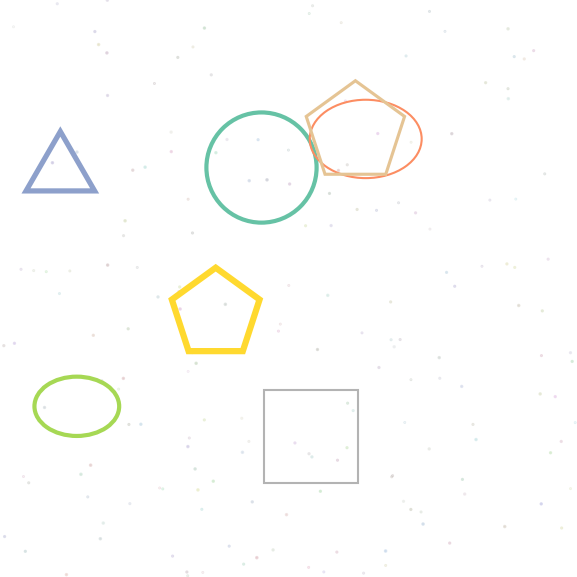[{"shape": "circle", "thickness": 2, "radius": 0.48, "center": [0.453, 0.709]}, {"shape": "oval", "thickness": 1, "radius": 0.48, "center": [0.633, 0.759]}, {"shape": "triangle", "thickness": 2.5, "radius": 0.34, "center": [0.104, 0.703]}, {"shape": "oval", "thickness": 2, "radius": 0.37, "center": [0.133, 0.296]}, {"shape": "pentagon", "thickness": 3, "radius": 0.4, "center": [0.374, 0.456]}, {"shape": "pentagon", "thickness": 1.5, "radius": 0.45, "center": [0.615, 0.77]}, {"shape": "square", "thickness": 1, "radius": 0.4, "center": [0.538, 0.243]}]